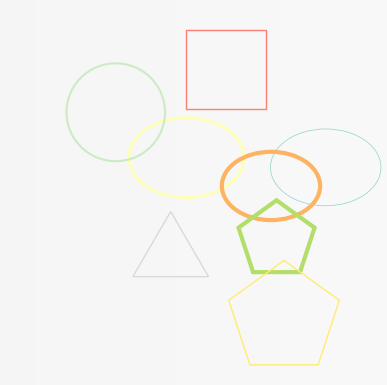[{"shape": "oval", "thickness": 0.5, "radius": 0.71, "center": [0.841, 0.565]}, {"shape": "oval", "thickness": 2, "radius": 0.74, "center": [0.481, 0.591]}, {"shape": "square", "thickness": 1, "radius": 0.52, "center": [0.583, 0.819]}, {"shape": "oval", "thickness": 3, "radius": 0.63, "center": [0.699, 0.517]}, {"shape": "pentagon", "thickness": 3, "radius": 0.52, "center": [0.714, 0.377]}, {"shape": "triangle", "thickness": 1, "radius": 0.56, "center": [0.441, 0.338]}, {"shape": "circle", "thickness": 1.5, "radius": 0.64, "center": [0.299, 0.708]}, {"shape": "pentagon", "thickness": 1, "radius": 0.75, "center": [0.733, 0.174]}]